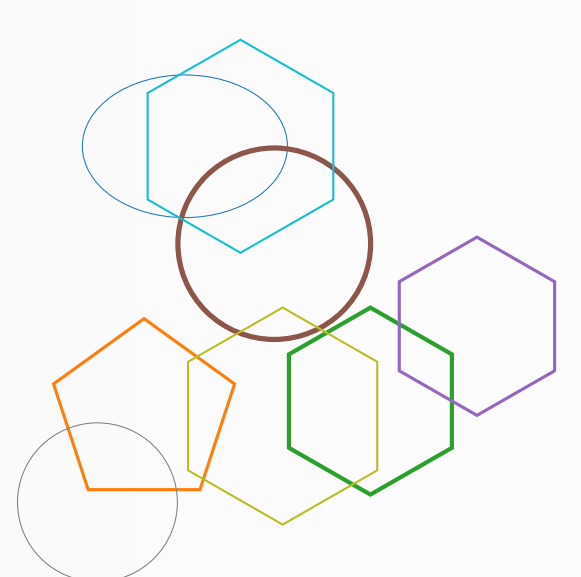[{"shape": "oval", "thickness": 0.5, "radius": 0.88, "center": [0.318, 0.746]}, {"shape": "pentagon", "thickness": 1.5, "radius": 0.82, "center": [0.248, 0.284]}, {"shape": "hexagon", "thickness": 2, "radius": 0.81, "center": [0.637, 0.305]}, {"shape": "hexagon", "thickness": 1.5, "radius": 0.77, "center": [0.821, 0.434]}, {"shape": "circle", "thickness": 2.5, "radius": 0.83, "center": [0.472, 0.577]}, {"shape": "circle", "thickness": 0.5, "radius": 0.69, "center": [0.168, 0.129]}, {"shape": "hexagon", "thickness": 1, "radius": 0.94, "center": [0.486, 0.279]}, {"shape": "hexagon", "thickness": 1, "radius": 0.92, "center": [0.414, 0.746]}]